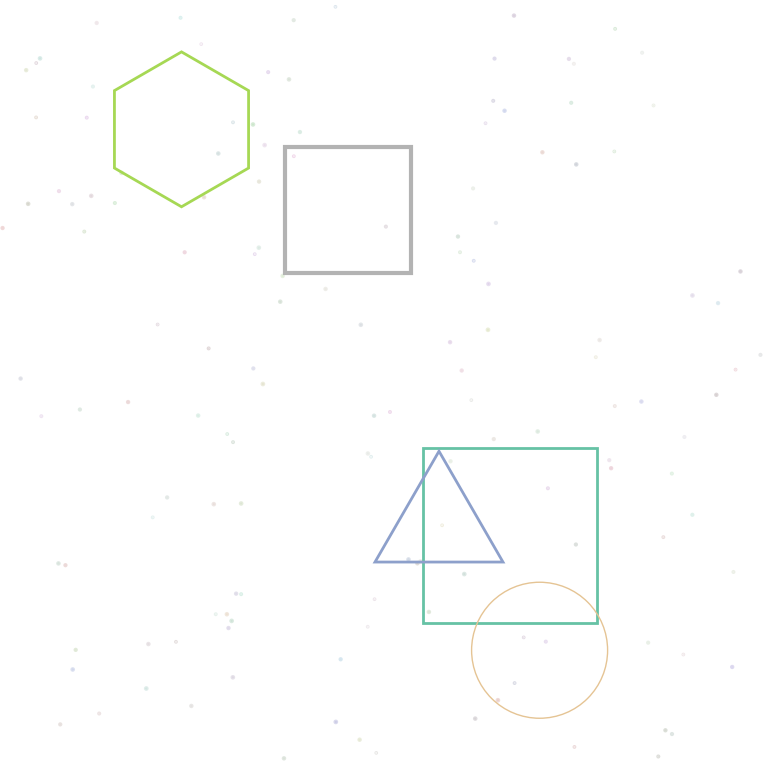[{"shape": "square", "thickness": 1, "radius": 0.57, "center": [0.662, 0.305]}, {"shape": "triangle", "thickness": 1, "radius": 0.48, "center": [0.57, 0.318]}, {"shape": "hexagon", "thickness": 1, "radius": 0.5, "center": [0.236, 0.832]}, {"shape": "circle", "thickness": 0.5, "radius": 0.44, "center": [0.701, 0.156]}, {"shape": "square", "thickness": 1.5, "radius": 0.41, "center": [0.452, 0.727]}]